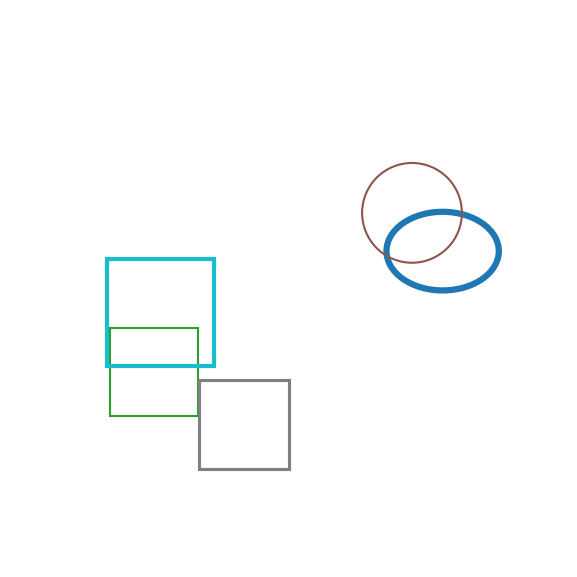[{"shape": "oval", "thickness": 3, "radius": 0.49, "center": [0.766, 0.564]}, {"shape": "square", "thickness": 1, "radius": 0.38, "center": [0.266, 0.355]}, {"shape": "circle", "thickness": 1, "radius": 0.43, "center": [0.713, 0.631]}, {"shape": "square", "thickness": 1.5, "radius": 0.39, "center": [0.422, 0.264]}, {"shape": "square", "thickness": 2, "radius": 0.46, "center": [0.278, 0.458]}]